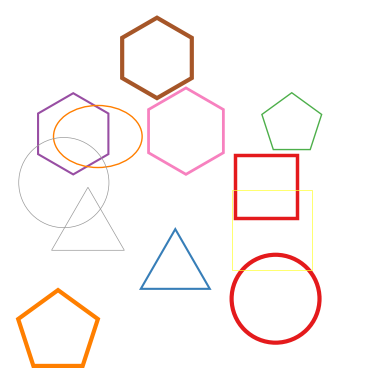[{"shape": "circle", "thickness": 3, "radius": 0.57, "center": [0.716, 0.224]}, {"shape": "square", "thickness": 2.5, "radius": 0.41, "center": [0.691, 0.515]}, {"shape": "triangle", "thickness": 1.5, "radius": 0.52, "center": [0.455, 0.301]}, {"shape": "pentagon", "thickness": 1, "radius": 0.41, "center": [0.758, 0.678]}, {"shape": "hexagon", "thickness": 1.5, "radius": 0.53, "center": [0.19, 0.652]}, {"shape": "oval", "thickness": 1, "radius": 0.58, "center": [0.254, 0.645]}, {"shape": "pentagon", "thickness": 3, "radius": 0.54, "center": [0.151, 0.138]}, {"shape": "square", "thickness": 0.5, "radius": 0.52, "center": [0.707, 0.403]}, {"shape": "hexagon", "thickness": 3, "radius": 0.52, "center": [0.408, 0.85]}, {"shape": "hexagon", "thickness": 2, "radius": 0.56, "center": [0.483, 0.659]}, {"shape": "circle", "thickness": 0.5, "radius": 0.59, "center": [0.166, 0.526]}, {"shape": "triangle", "thickness": 0.5, "radius": 0.55, "center": [0.228, 0.404]}]